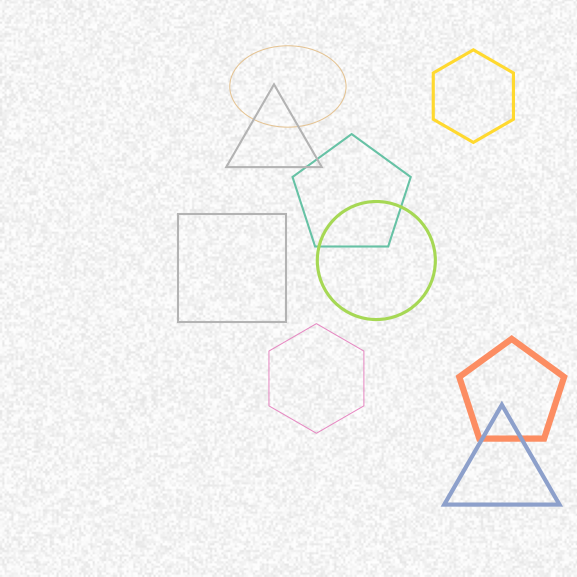[{"shape": "pentagon", "thickness": 1, "radius": 0.54, "center": [0.609, 0.659]}, {"shape": "pentagon", "thickness": 3, "radius": 0.48, "center": [0.886, 0.317]}, {"shape": "triangle", "thickness": 2, "radius": 0.58, "center": [0.869, 0.183]}, {"shape": "hexagon", "thickness": 0.5, "radius": 0.47, "center": [0.548, 0.344]}, {"shape": "circle", "thickness": 1.5, "radius": 0.51, "center": [0.652, 0.548]}, {"shape": "hexagon", "thickness": 1.5, "radius": 0.4, "center": [0.82, 0.833]}, {"shape": "oval", "thickness": 0.5, "radius": 0.5, "center": [0.499, 0.849]}, {"shape": "triangle", "thickness": 1, "radius": 0.48, "center": [0.474, 0.758]}, {"shape": "square", "thickness": 1, "radius": 0.47, "center": [0.402, 0.535]}]